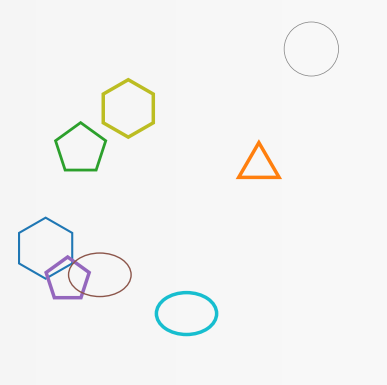[{"shape": "hexagon", "thickness": 1.5, "radius": 0.4, "center": [0.118, 0.355]}, {"shape": "triangle", "thickness": 2.5, "radius": 0.3, "center": [0.668, 0.569]}, {"shape": "pentagon", "thickness": 2, "radius": 0.34, "center": [0.208, 0.613]}, {"shape": "pentagon", "thickness": 2.5, "radius": 0.29, "center": [0.175, 0.274]}, {"shape": "oval", "thickness": 1, "radius": 0.4, "center": [0.258, 0.286]}, {"shape": "circle", "thickness": 0.5, "radius": 0.35, "center": [0.803, 0.873]}, {"shape": "hexagon", "thickness": 2.5, "radius": 0.37, "center": [0.331, 0.718]}, {"shape": "oval", "thickness": 2.5, "radius": 0.39, "center": [0.481, 0.186]}]